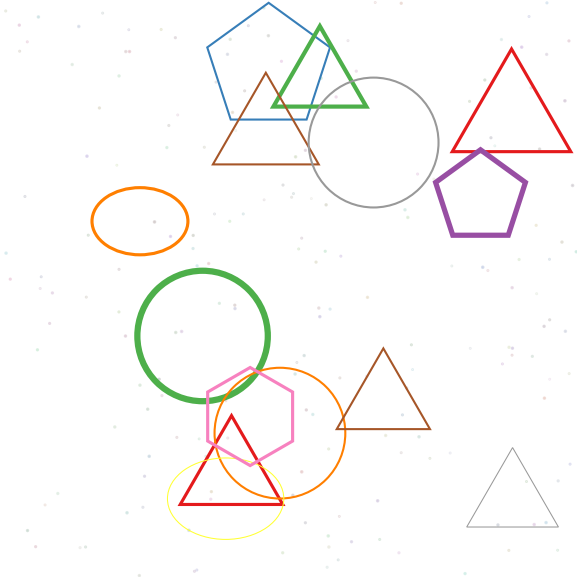[{"shape": "triangle", "thickness": 1.5, "radius": 0.59, "center": [0.886, 0.796]}, {"shape": "triangle", "thickness": 1.5, "radius": 0.51, "center": [0.401, 0.177]}, {"shape": "pentagon", "thickness": 1, "radius": 0.56, "center": [0.465, 0.883]}, {"shape": "triangle", "thickness": 2, "radius": 0.46, "center": [0.554, 0.861]}, {"shape": "circle", "thickness": 3, "radius": 0.56, "center": [0.351, 0.417]}, {"shape": "pentagon", "thickness": 2.5, "radius": 0.41, "center": [0.832, 0.658]}, {"shape": "circle", "thickness": 1, "radius": 0.57, "center": [0.485, 0.249]}, {"shape": "oval", "thickness": 1.5, "radius": 0.42, "center": [0.242, 0.616]}, {"shape": "oval", "thickness": 0.5, "radius": 0.5, "center": [0.391, 0.136]}, {"shape": "triangle", "thickness": 1, "radius": 0.53, "center": [0.46, 0.767]}, {"shape": "triangle", "thickness": 1, "radius": 0.47, "center": [0.664, 0.303]}, {"shape": "hexagon", "thickness": 1.5, "radius": 0.42, "center": [0.433, 0.278]}, {"shape": "circle", "thickness": 1, "radius": 0.56, "center": [0.647, 0.752]}, {"shape": "triangle", "thickness": 0.5, "radius": 0.46, "center": [0.888, 0.132]}]